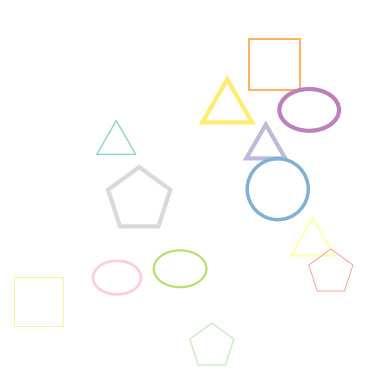[{"shape": "triangle", "thickness": 1, "radius": 0.29, "center": [0.302, 0.628]}, {"shape": "triangle", "thickness": 1.5, "radius": 0.33, "center": [0.812, 0.369]}, {"shape": "triangle", "thickness": 3, "radius": 0.29, "center": [0.69, 0.618]}, {"shape": "pentagon", "thickness": 0.5, "radius": 0.3, "center": [0.859, 0.293]}, {"shape": "circle", "thickness": 2.5, "radius": 0.4, "center": [0.721, 0.509]}, {"shape": "square", "thickness": 1.5, "radius": 0.33, "center": [0.713, 0.832]}, {"shape": "oval", "thickness": 1.5, "radius": 0.34, "center": [0.468, 0.302]}, {"shape": "oval", "thickness": 2, "radius": 0.31, "center": [0.304, 0.279]}, {"shape": "pentagon", "thickness": 3, "radius": 0.43, "center": [0.362, 0.481]}, {"shape": "oval", "thickness": 3, "radius": 0.39, "center": [0.803, 0.715]}, {"shape": "pentagon", "thickness": 1, "radius": 0.3, "center": [0.55, 0.101]}, {"shape": "triangle", "thickness": 3, "radius": 0.37, "center": [0.59, 0.719]}, {"shape": "square", "thickness": 0.5, "radius": 0.32, "center": [0.1, 0.217]}]